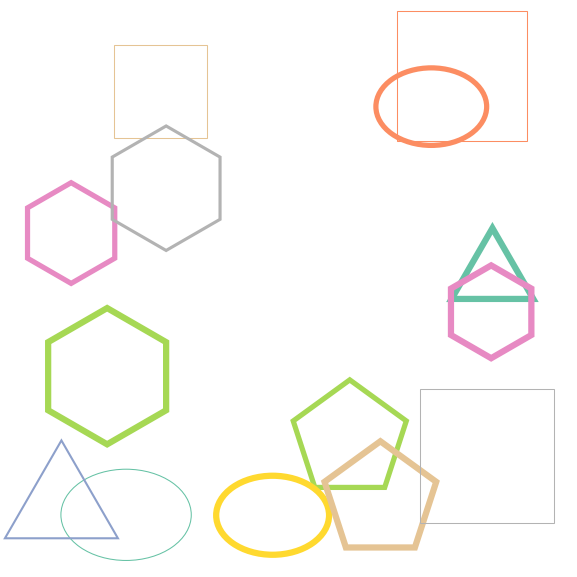[{"shape": "oval", "thickness": 0.5, "radius": 0.56, "center": [0.218, 0.108]}, {"shape": "triangle", "thickness": 3, "radius": 0.41, "center": [0.853, 0.522]}, {"shape": "oval", "thickness": 2.5, "radius": 0.48, "center": [0.747, 0.814]}, {"shape": "square", "thickness": 0.5, "radius": 0.56, "center": [0.799, 0.867]}, {"shape": "triangle", "thickness": 1, "radius": 0.56, "center": [0.106, 0.124]}, {"shape": "hexagon", "thickness": 3, "radius": 0.4, "center": [0.85, 0.459]}, {"shape": "hexagon", "thickness": 2.5, "radius": 0.44, "center": [0.123, 0.596]}, {"shape": "hexagon", "thickness": 3, "radius": 0.59, "center": [0.186, 0.348]}, {"shape": "pentagon", "thickness": 2.5, "radius": 0.51, "center": [0.606, 0.238]}, {"shape": "oval", "thickness": 3, "radius": 0.49, "center": [0.472, 0.107]}, {"shape": "square", "thickness": 0.5, "radius": 0.4, "center": [0.277, 0.84]}, {"shape": "pentagon", "thickness": 3, "radius": 0.51, "center": [0.659, 0.133]}, {"shape": "square", "thickness": 0.5, "radius": 0.58, "center": [0.843, 0.21]}, {"shape": "hexagon", "thickness": 1.5, "radius": 0.54, "center": [0.288, 0.673]}]